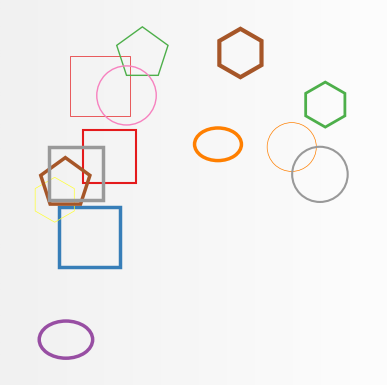[{"shape": "square", "thickness": 1.5, "radius": 0.34, "center": [0.282, 0.593]}, {"shape": "square", "thickness": 0.5, "radius": 0.39, "center": [0.258, 0.777]}, {"shape": "square", "thickness": 2.5, "radius": 0.39, "center": [0.231, 0.385]}, {"shape": "hexagon", "thickness": 2, "radius": 0.29, "center": [0.839, 0.728]}, {"shape": "pentagon", "thickness": 1, "radius": 0.35, "center": [0.367, 0.861]}, {"shape": "oval", "thickness": 2.5, "radius": 0.34, "center": [0.17, 0.118]}, {"shape": "circle", "thickness": 0.5, "radius": 0.32, "center": [0.753, 0.618]}, {"shape": "oval", "thickness": 2.5, "radius": 0.3, "center": [0.563, 0.625]}, {"shape": "hexagon", "thickness": 0.5, "radius": 0.29, "center": [0.141, 0.481]}, {"shape": "pentagon", "thickness": 2.5, "radius": 0.33, "center": [0.169, 0.524]}, {"shape": "hexagon", "thickness": 3, "radius": 0.31, "center": [0.62, 0.862]}, {"shape": "circle", "thickness": 1, "radius": 0.38, "center": [0.326, 0.752]}, {"shape": "square", "thickness": 2.5, "radius": 0.35, "center": [0.196, 0.55]}, {"shape": "circle", "thickness": 1.5, "radius": 0.36, "center": [0.826, 0.547]}]